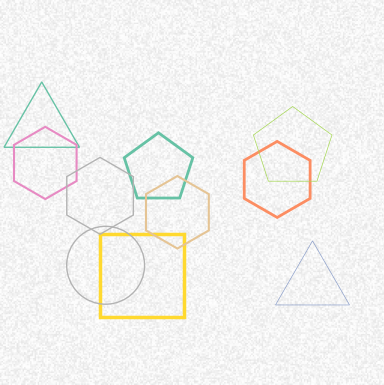[{"shape": "pentagon", "thickness": 2, "radius": 0.47, "center": [0.412, 0.561]}, {"shape": "triangle", "thickness": 1, "radius": 0.57, "center": [0.108, 0.674]}, {"shape": "hexagon", "thickness": 2, "radius": 0.49, "center": [0.72, 0.534]}, {"shape": "triangle", "thickness": 0.5, "radius": 0.56, "center": [0.812, 0.263]}, {"shape": "hexagon", "thickness": 1.5, "radius": 0.47, "center": [0.118, 0.577]}, {"shape": "pentagon", "thickness": 0.5, "radius": 0.54, "center": [0.76, 0.616]}, {"shape": "square", "thickness": 2.5, "radius": 0.54, "center": [0.368, 0.284]}, {"shape": "hexagon", "thickness": 1.5, "radius": 0.47, "center": [0.461, 0.449]}, {"shape": "circle", "thickness": 1, "radius": 0.51, "center": [0.274, 0.311]}, {"shape": "hexagon", "thickness": 1, "radius": 0.5, "center": [0.26, 0.491]}]